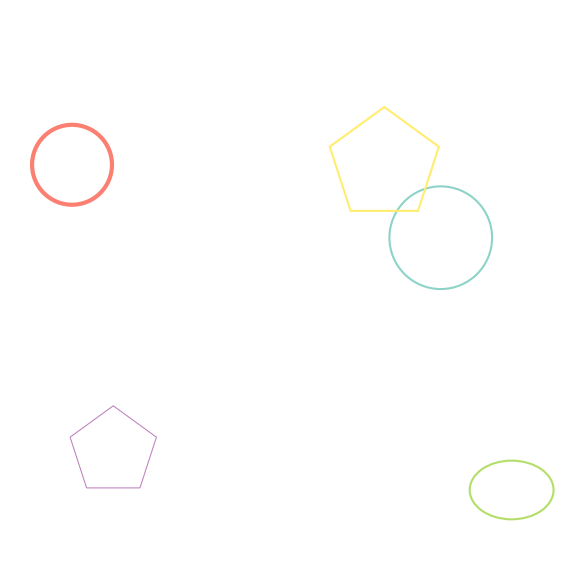[{"shape": "circle", "thickness": 1, "radius": 0.44, "center": [0.763, 0.588]}, {"shape": "circle", "thickness": 2, "radius": 0.35, "center": [0.125, 0.714]}, {"shape": "oval", "thickness": 1, "radius": 0.36, "center": [0.886, 0.151]}, {"shape": "pentagon", "thickness": 0.5, "radius": 0.39, "center": [0.196, 0.218]}, {"shape": "pentagon", "thickness": 1, "radius": 0.5, "center": [0.666, 0.714]}]